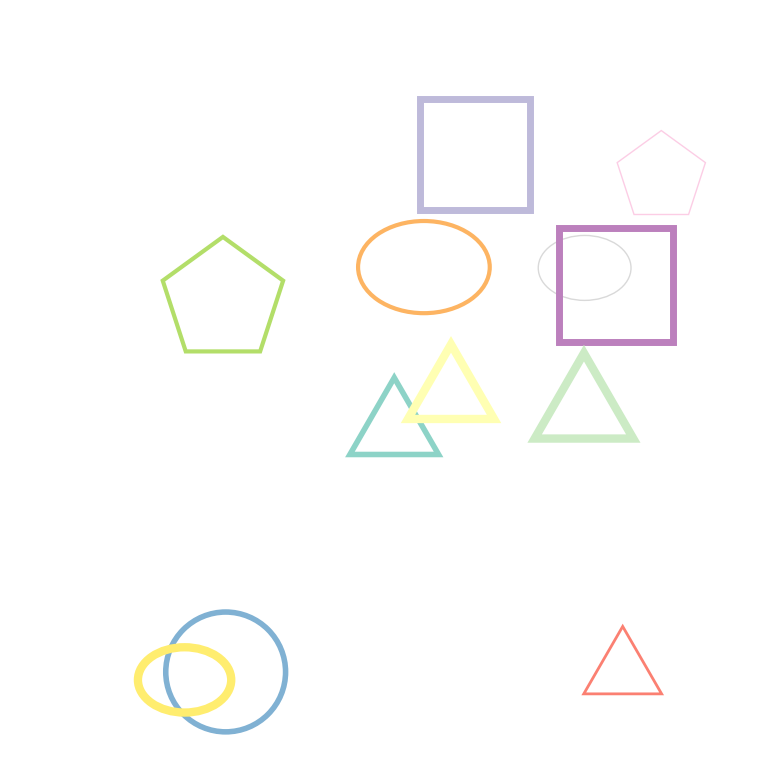[{"shape": "triangle", "thickness": 2, "radius": 0.33, "center": [0.512, 0.443]}, {"shape": "triangle", "thickness": 3, "radius": 0.32, "center": [0.586, 0.488]}, {"shape": "square", "thickness": 2.5, "radius": 0.36, "center": [0.617, 0.799]}, {"shape": "triangle", "thickness": 1, "radius": 0.29, "center": [0.809, 0.128]}, {"shape": "circle", "thickness": 2, "radius": 0.39, "center": [0.293, 0.127]}, {"shape": "oval", "thickness": 1.5, "radius": 0.43, "center": [0.551, 0.653]}, {"shape": "pentagon", "thickness": 1.5, "radius": 0.41, "center": [0.29, 0.61]}, {"shape": "pentagon", "thickness": 0.5, "radius": 0.3, "center": [0.859, 0.77]}, {"shape": "oval", "thickness": 0.5, "radius": 0.3, "center": [0.759, 0.652]}, {"shape": "square", "thickness": 2.5, "radius": 0.37, "center": [0.8, 0.63]}, {"shape": "triangle", "thickness": 3, "radius": 0.37, "center": [0.758, 0.467]}, {"shape": "oval", "thickness": 3, "radius": 0.3, "center": [0.24, 0.117]}]